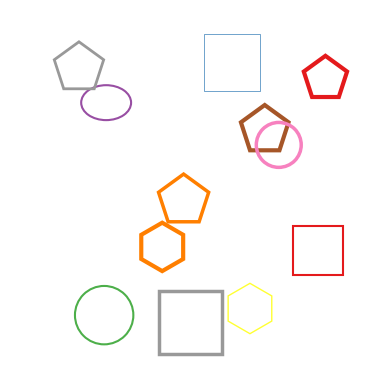[{"shape": "pentagon", "thickness": 3, "radius": 0.3, "center": [0.845, 0.796]}, {"shape": "square", "thickness": 1.5, "radius": 0.32, "center": [0.826, 0.349]}, {"shape": "square", "thickness": 0.5, "radius": 0.37, "center": [0.602, 0.838]}, {"shape": "circle", "thickness": 1.5, "radius": 0.38, "center": [0.271, 0.181]}, {"shape": "oval", "thickness": 1.5, "radius": 0.32, "center": [0.276, 0.733]}, {"shape": "hexagon", "thickness": 3, "radius": 0.31, "center": [0.421, 0.359]}, {"shape": "pentagon", "thickness": 2.5, "radius": 0.34, "center": [0.477, 0.479]}, {"shape": "hexagon", "thickness": 1, "radius": 0.33, "center": [0.649, 0.199]}, {"shape": "pentagon", "thickness": 3, "radius": 0.33, "center": [0.688, 0.662]}, {"shape": "circle", "thickness": 2.5, "radius": 0.29, "center": [0.724, 0.624]}, {"shape": "square", "thickness": 2.5, "radius": 0.41, "center": [0.495, 0.163]}, {"shape": "pentagon", "thickness": 2, "radius": 0.34, "center": [0.205, 0.824]}]